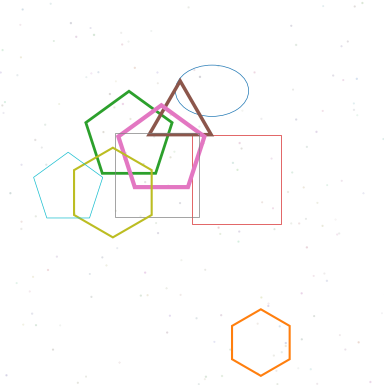[{"shape": "oval", "thickness": 0.5, "radius": 0.48, "center": [0.551, 0.764]}, {"shape": "hexagon", "thickness": 1.5, "radius": 0.43, "center": [0.678, 0.11]}, {"shape": "pentagon", "thickness": 2, "radius": 0.59, "center": [0.335, 0.645]}, {"shape": "square", "thickness": 0.5, "radius": 0.58, "center": [0.614, 0.533]}, {"shape": "triangle", "thickness": 2.5, "radius": 0.46, "center": [0.468, 0.697]}, {"shape": "pentagon", "thickness": 3, "radius": 0.59, "center": [0.419, 0.609]}, {"shape": "square", "thickness": 0.5, "radius": 0.55, "center": [0.407, 0.546]}, {"shape": "hexagon", "thickness": 1.5, "radius": 0.58, "center": [0.293, 0.5]}, {"shape": "pentagon", "thickness": 0.5, "radius": 0.47, "center": [0.177, 0.51]}]